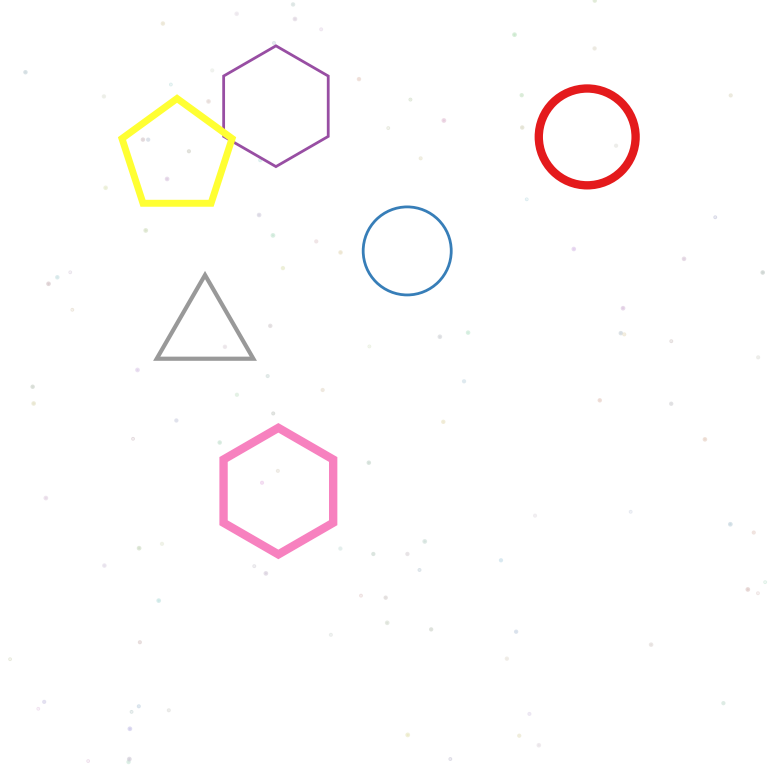[{"shape": "circle", "thickness": 3, "radius": 0.31, "center": [0.763, 0.822]}, {"shape": "circle", "thickness": 1, "radius": 0.29, "center": [0.529, 0.674]}, {"shape": "hexagon", "thickness": 1, "radius": 0.39, "center": [0.358, 0.862]}, {"shape": "pentagon", "thickness": 2.5, "radius": 0.38, "center": [0.23, 0.797]}, {"shape": "hexagon", "thickness": 3, "radius": 0.41, "center": [0.362, 0.362]}, {"shape": "triangle", "thickness": 1.5, "radius": 0.36, "center": [0.266, 0.57]}]